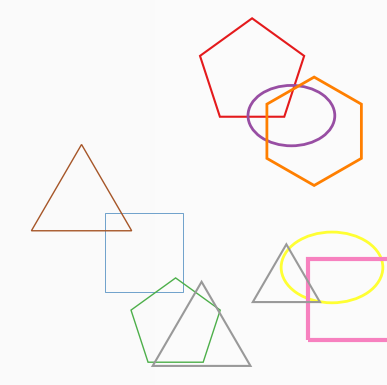[{"shape": "pentagon", "thickness": 1.5, "radius": 0.71, "center": [0.651, 0.811]}, {"shape": "square", "thickness": 0.5, "radius": 0.51, "center": [0.371, 0.344]}, {"shape": "pentagon", "thickness": 1, "radius": 0.61, "center": [0.453, 0.157]}, {"shape": "oval", "thickness": 2, "radius": 0.56, "center": [0.752, 0.7]}, {"shape": "hexagon", "thickness": 2, "radius": 0.7, "center": [0.811, 0.659]}, {"shape": "oval", "thickness": 2, "radius": 0.66, "center": [0.857, 0.305]}, {"shape": "triangle", "thickness": 1, "radius": 0.75, "center": [0.21, 0.475]}, {"shape": "square", "thickness": 3, "radius": 0.52, "center": [0.898, 0.222]}, {"shape": "triangle", "thickness": 1.5, "radius": 0.5, "center": [0.739, 0.265]}, {"shape": "triangle", "thickness": 1.5, "radius": 0.73, "center": [0.52, 0.122]}]